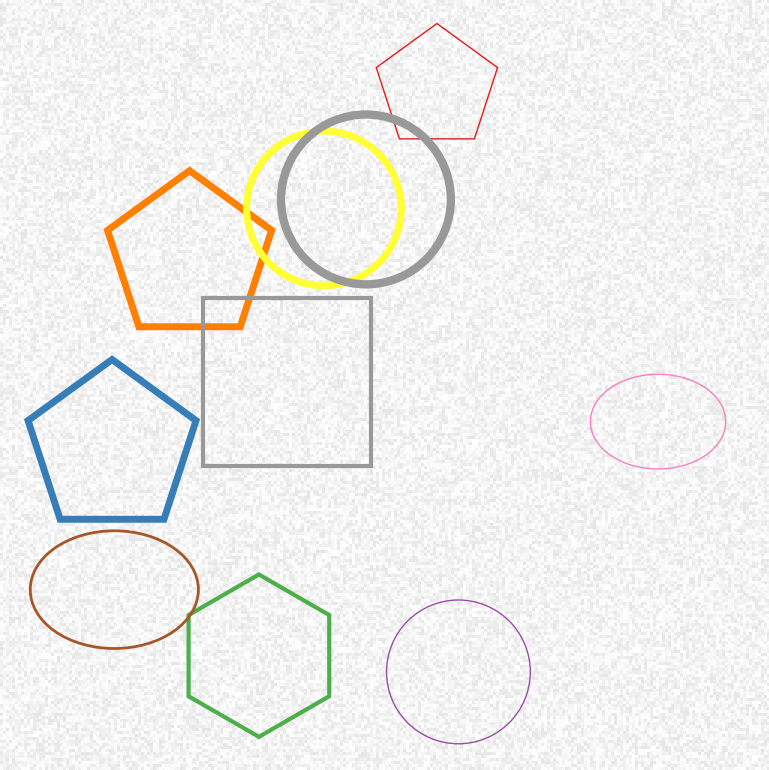[{"shape": "pentagon", "thickness": 0.5, "radius": 0.41, "center": [0.567, 0.887]}, {"shape": "pentagon", "thickness": 2.5, "radius": 0.57, "center": [0.146, 0.418]}, {"shape": "hexagon", "thickness": 1.5, "radius": 0.53, "center": [0.336, 0.148]}, {"shape": "circle", "thickness": 0.5, "radius": 0.47, "center": [0.595, 0.127]}, {"shape": "pentagon", "thickness": 2.5, "radius": 0.56, "center": [0.246, 0.666]}, {"shape": "circle", "thickness": 2.5, "radius": 0.5, "center": [0.421, 0.729]}, {"shape": "oval", "thickness": 1, "radius": 0.55, "center": [0.148, 0.234]}, {"shape": "oval", "thickness": 0.5, "radius": 0.44, "center": [0.855, 0.452]}, {"shape": "circle", "thickness": 3, "radius": 0.55, "center": [0.475, 0.741]}, {"shape": "square", "thickness": 1.5, "radius": 0.55, "center": [0.373, 0.504]}]